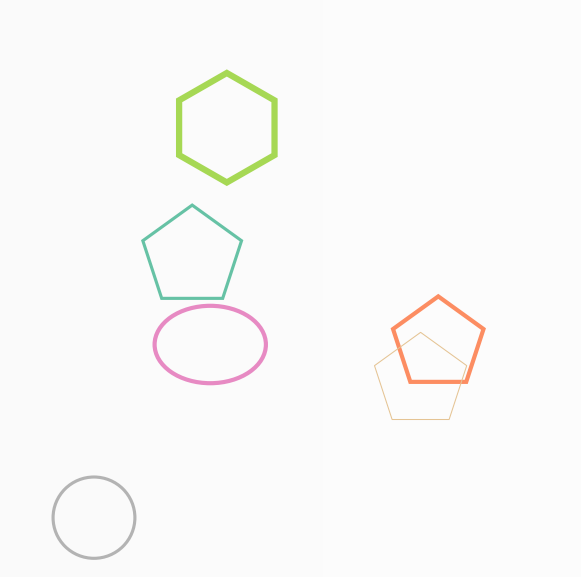[{"shape": "pentagon", "thickness": 1.5, "radius": 0.45, "center": [0.331, 0.555]}, {"shape": "pentagon", "thickness": 2, "radius": 0.41, "center": [0.754, 0.404]}, {"shape": "oval", "thickness": 2, "radius": 0.48, "center": [0.362, 0.403]}, {"shape": "hexagon", "thickness": 3, "radius": 0.47, "center": [0.39, 0.778]}, {"shape": "pentagon", "thickness": 0.5, "radius": 0.42, "center": [0.724, 0.34]}, {"shape": "circle", "thickness": 1.5, "radius": 0.35, "center": [0.162, 0.103]}]